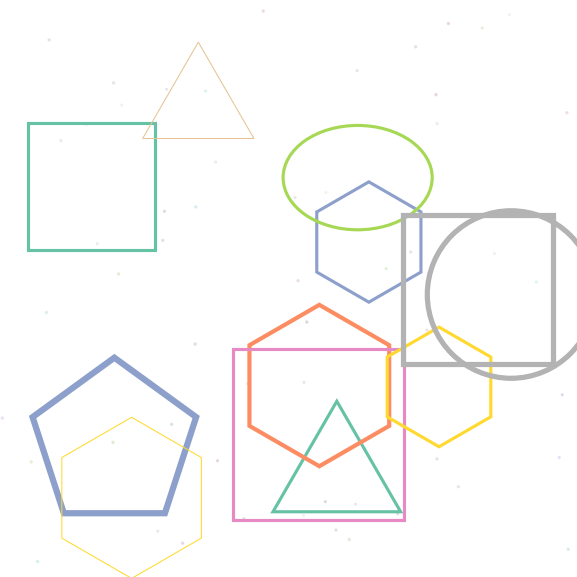[{"shape": "triangle", "thickness": 1.5, "radius": 0.64, "center": [0.583, 0.177]}, {"shape": "square", "thickness": 1.5, "radius": 0.55, "center": [0.159, 0.677]}, {"shape": "hexagon", "thickness": 2, "radius": 0.7, "center": [0.553, 0.332]}, {"shape": "pentagon", "thickness": 3, "radius": 0.74, "center": [0.198, 0.231]}, {"shape": "hexagon", "thickness": 1.5, "radius": 0.52, "center": [0.639, 0.58]}, {"shape": "square", "thickness": 1.5, "radius": 0.74, "center": [0.551, 0.246]}, {"shape": "oval", "thickness": 1.5, "radius": 0.65, "center": [0.619, 0.692]}, {"shape": "hexagon", "thickness": 1.5, "radius": 0.52, "center": [0.76, 0.329]}, {"shape": "hexagon", "thickness": 0.5, "radius": 0.7, "center": [0.228, 0.137]}, {"shape": "triangle", "thickness": 0.5, "radius": 0.56, "center": [0.343, 0.815]}, {"shape": "square", "thickness": 2.5, "radius": 0.65, "center": [0.827, 0.498]}, {"shape": "circle", "thickness": 2.5, "radius": 0.73, "center": [0.885, 0.489]}]